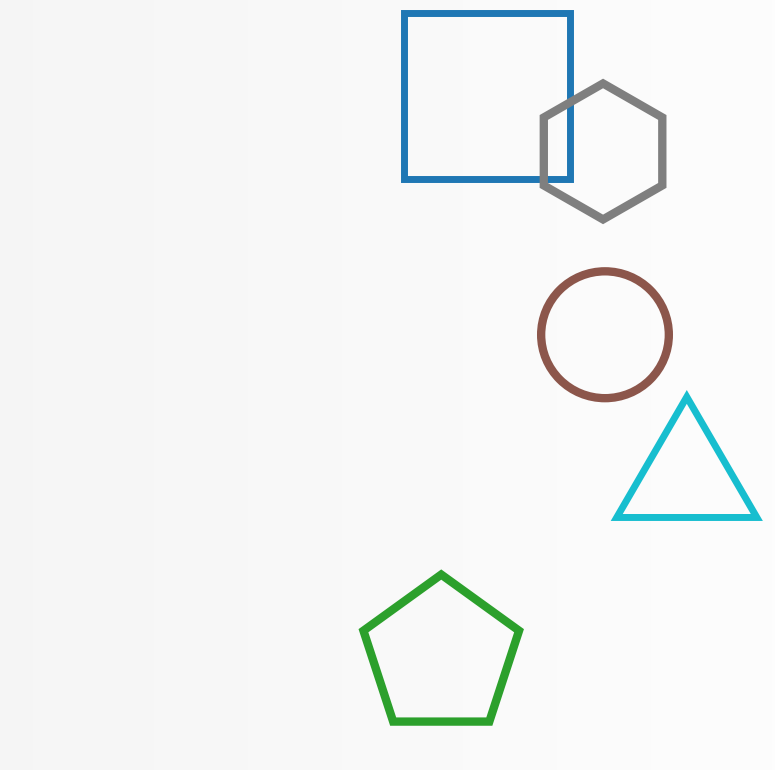[{"shape": "square", "thickness": 2.5, "radius": 0.54, "center": [0.628, 0.875]}, {"shape": "pentagon", "thickness": 3, "radius": 0.53, "center": [0.569, 0.148]}, {"shape": "circle", "thickness": 3, "radius": 0.41, "center": [0.781, 0.565]}, {"shape": "hexagon", "thickness": 3, "radius": 0.44, "center": [0.778, 0.803]}, {"shape": "triangle", "thickness": 2.5, "radius": 0.52, "center": [0.886, 0.38]}]